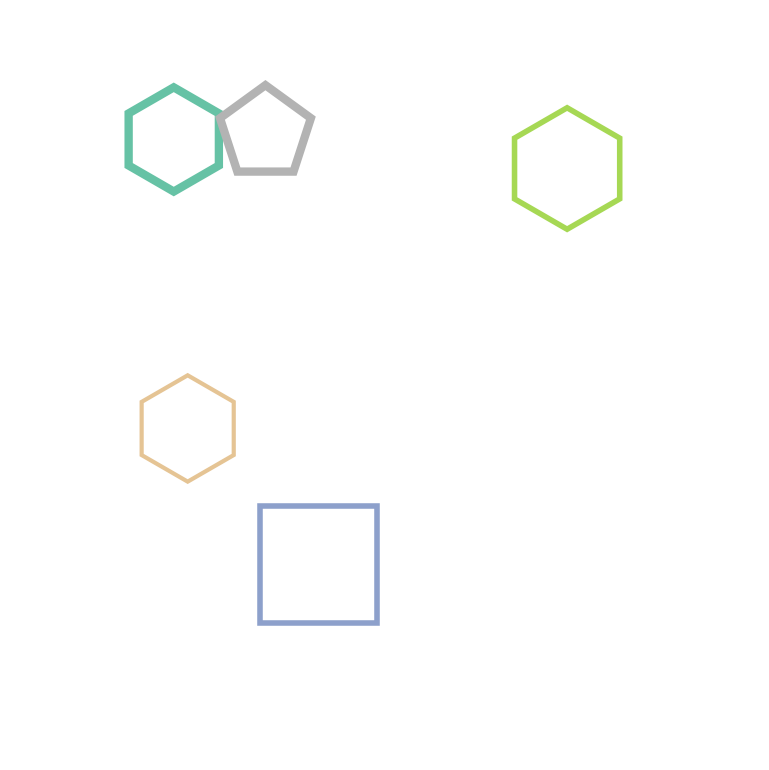[{"shape": "hexagon", "thickness": 3, "radius": 0.34, "center": [0.226, 0.819]}, {"shape": "square", "thickness": 2, "radius": 0.38, "center": [0.413, 0.267]}, {"shape": "hexagon", "thickness": 2, "radius": 0.39, "center": [0.737, 0.781]}, {"shape": "hexagon", "thickness": 1.5, "radius": 0.35, "center": [0.244, 0.444]}, {"shape": "pentagon", "thickness": 3, "radius": 0.31, "center": [0.345, 0.827]}]